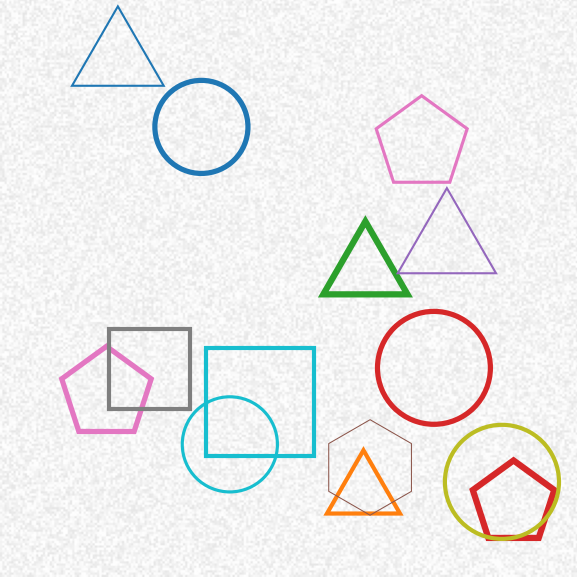[{"shape": "circle", "thickness": 2.5, "radius": 0.4, "center": [0.349, 0.779]}, {"shape": "triangle", "thickness": 1, "radius": 0.46, "center": [0.204, 0.896]}, {"shape": "triangle", "thickness": 2, "radius": 0.37, "center": [0.629, 0.146]}, {"shape": "triangle", "thickness": 3, "radius": 0.42, "center": [0.633, 0.532]}, {"shape": "pentagon", "thickness": 3, "radius": 0.37, "center": [0.889, 0.128]}, {"shape": "circle", "thickness": 2.5, "radius": 0.49, "center": [0.751, 0.362]}, {"shape": "triangle", "thickness": 1, "radius": 0.49, "center": [0.774, 0.575]}, {"shape": "hexagon", "thickness": 0.5, "radius": 0.41, "center": [0.641, 0.19]}, {"shape": "pentagon", "thickness": 2.5, "radius": 0.41, "center": [0.184, 0.318]}, {"shape": "pentagon", "thickness": 1.5, "radius": 0.41, "center": [0.73, 0.751]}, {"shape": "square", "thickness": 2, "radius": 0.35, "center": [0.259, 0.361]}, {"shape": "circle", "thickness": 2, "radius": 0.49, "center": [0.869, 0.165]}, {"shape": "circle", "thickness": 1.5, "radius": 0.41, "center": [0.398, 0.23]}, {"shape": "square", "thickness": 2, "radius": 0.47, "center": [0.451, 0.303]}]